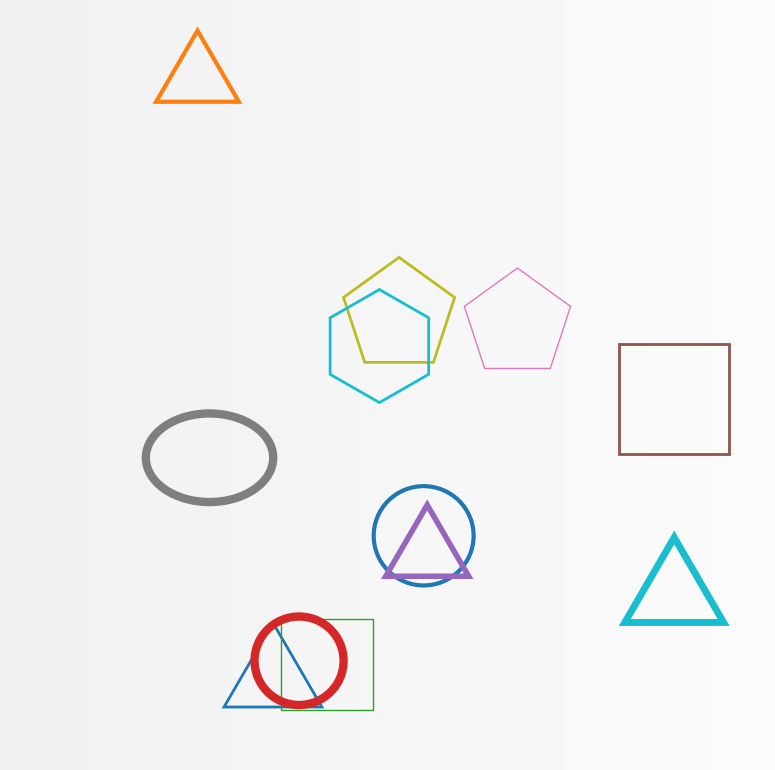[{"shape": "triangle", "thickness": 1, "radius": 0.36, "center": [0.352, 0.118]}, {"shape": "circle", "thickness": 1.5, "radius": 0.32, "center": [0.547, 0.304]}, {"shape": "triangle", "thickness": 1.5, "radius": 0.31, "center": [0.255, 0.899]}, {"shape": "square", "thickness": 0.5, "radius": 0.3, "center": [0.422, 0.137]}, {"shape": "circle", "thickness": 3, "radius": 0.29, "center": [0.386, 0.142]}, {"shape": "triangle", "thickness": 2, "radius": 0.31, "center": [0.551, 0.282]}, {"shape": "square", "thickness": 1, "radius": 0.36, "center": [0.87, 0.482]}, {"shape": "pentagon", "thickness": 0.5, "radius": 0.36, "center": [0.668, 0.58]}, {"shape": "oval", "thickness": 3, "radius": 0.41, "center": [0.27, 0.406]}, {"shape": "pentagon", "thickness": 1, "radius": 0.38, "center": [0.515, 0.59]}, {"shape": "triangle", "thickness": 2.5, "radius": 0.37, "center": [0.87, 0.228]}, {"shape": "hexagon", "thickness": 1, "radius": 0.37, "center": [0.49, 0.551]}]